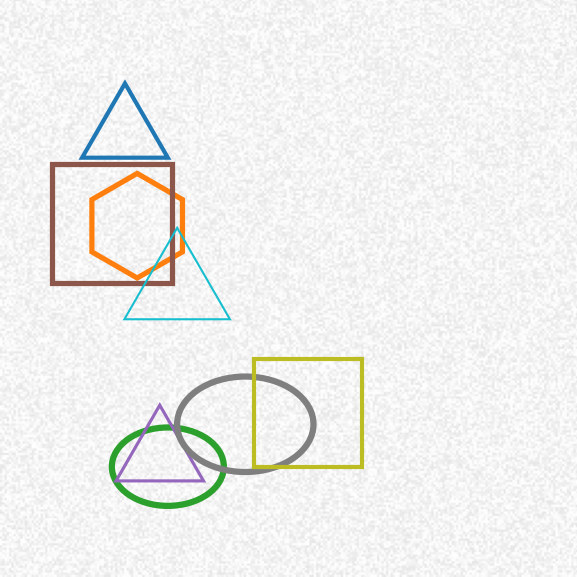[{"shape": "triangle", "thickness": 2, "radius": 0.43, "center": [0.216, 0.769]}, {"shape": "hexagon", "thickness": 2.5, "radius": 0.45, "center": [0.238, 0.608]}, {"shape": "oval", "thickness": 3, "radius": 0.48, "center": [0.291, 0.191]}, {"shape": "triangle", "thickness": 1.5, "radius": 0.44, "center": [0.277, 0.21]}, {"shape": "square", "thickness": 2.5, "radius": 0.52, "center": [0.194, 0.612]}, {"shape": "oval", "thickness": 3, "radius": 0.59, "center": [0.425, 0.264]}, {"shape": "square", "thickness": 2, "radius": 0.47, "center": [0.533, 0.284]}, {"shape": "triangle", "thickness": 1, "radius": 0.53, "center": [0.307, 0.499]}]